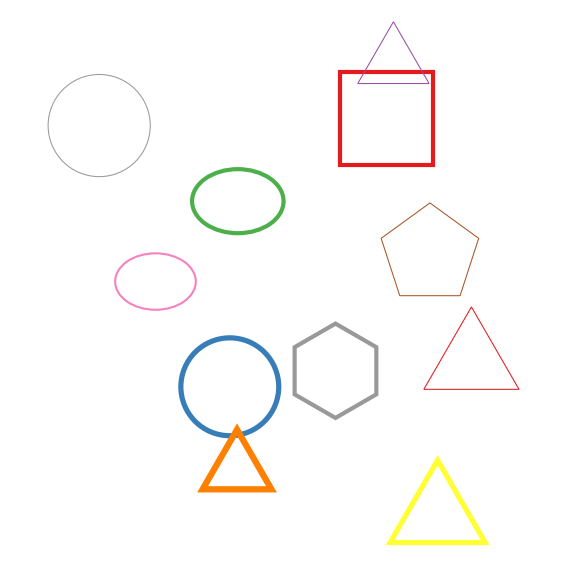[{"shape": "square", "thickness": 2, "radius": 0.4, "center": [0.669, 0.794]}, {"shape": "triangle", "thickness": 0.5, "radius": 0.48, "center": [0.816, 0.373]}, {"shape": "circle", "thickness": 2.5, "radius": 0.42, "center": [0.398, 0.329]}, {"shape": "oval", "thickness": 2, "radius": 0.4, "center": [0.412, 0.651]}, {"shape": "triangle", "thickness": 0.5, "radius": 0.36, "center": [0.681, 0.89]}, {"shape": "triangle", "thickness": 3, "radius": 0.34, "center": [0.41, 0.186]}, {"shape": "triangle", "thickness": 2.5, "radius": 0.48, "center": [0.758, 0.107]}, {"shape": "pentagon", "thickness": 0.5, "radius": 0.44, "center": [0.744, 0.559]}, {"shape": "oval", "thickness": 1, "radius": 0.35, "center": [0.269, 0.512]}, {"shape": "hexagon", "thickness": 2, "radius": 0.41, "center": [0.581, 0.357]}, {"shape": "circle", "thickness": 0.5, "radius": 0.44, "center": [0.172, 0.782]}]